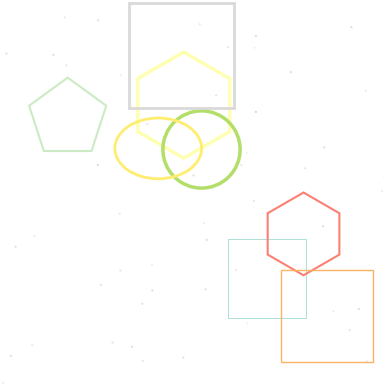[{"shape": "square", "thickness": 0.5, "radius": 0.51, "center": [0.693, 0.277]}, {"shape": "hexagon", "thickness": 2.5, "radius": 0.69, "center": [0.477, 0.727]}, {"shape": "hexagon", "thickness": 1.5, "radius": 0.54, "center": [0.788, 0.392]}, {"shape": "square", "thickness": 1, "radius": 0.6, "center": [0.849, 0.179]}, {"shape": "circle", "thickness": 2.5, "radius": 0.5, "center": [0.523, 0.612]}, {"shape": "square", "thickness": 2, "radius": 0.68, "center": [0.471, 0.856]}, {"shape": "pentagon", "thickness": 1.5, "radius": 0.53, "center": [0.176, 0.693]}, {"shape": "oval", "thickness": 2, "radius": 0.56, "center": [0.411, 0.615]}]